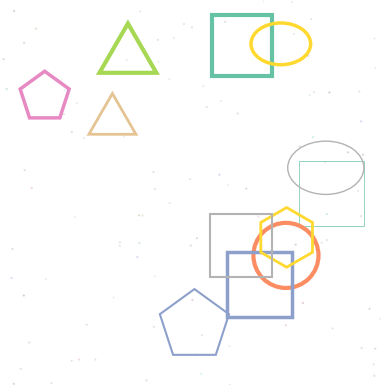[{"shape": "square", "thickness": 3, "radius": 0.39, "center": [0.628, 0.881]}, {"shape": "square", "thickness": 0.5, "radius": 0.42, "center": [0.861, 0.497]}, {"shape": "circle", "thickness": 3, "radius": 0.42, "center": [0.743, 0.337]}, {"shape": "pentagon", "thickness": 1.5, "radius": 0.47, "center": [0.505, 0.155]}, {"shape": "square", "thickness": 2.5, "radius": 0.42, "center": [0.674, 0.261]}, {"shape": "pentagon", "thickness": 2.5, "radius": 0.33, "center": [0.116, 0.748]}, {"shape": "triangle", "thickness": 3, "radius": 0.43, "center": [0.332, 0.854]}, {"shape": "hexagon", "thickness": 2, "radius": 0.39, "center": [0.745, 0.383]}, {"shape": "oval", "thickness": 2.5, "radius": 0.39, "center": [0.729, 0.886]}, {"shape": "triangle", "thickness": 2, "radius": 0.35, "center": [0.292, 0.687]}, {"shape": "oval", "thickness": 1, "radius": 0.49, "center": [0.846, 0.564]}, {"shape": "square", "thickness": 1.5, "radius": 0.41, "center": [0.626, 0.362]}]